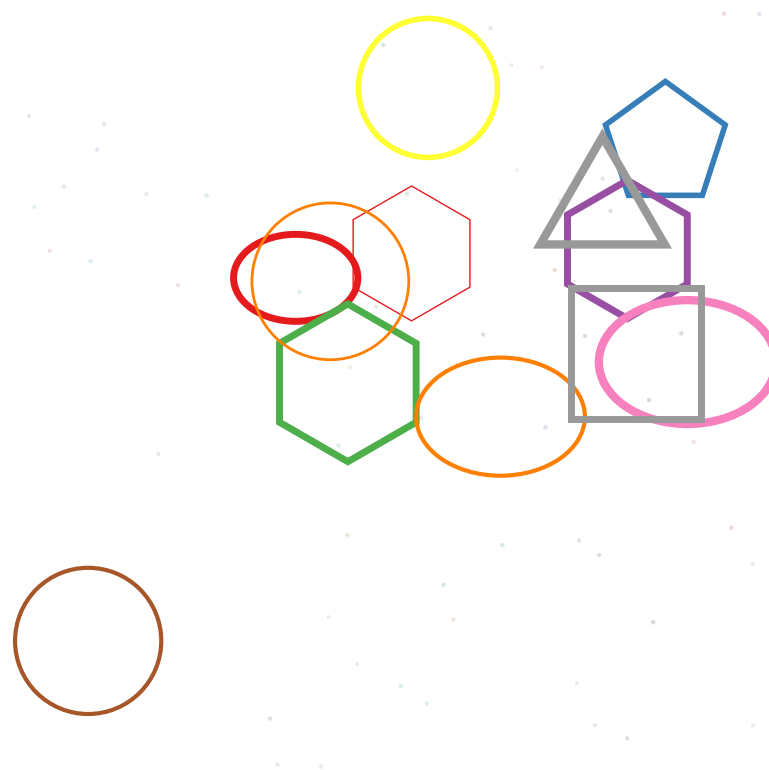[{"shape": "hexagon", "thickness": 0.5, "radius": 0.44, "center": [0.534, 0.671]}, {"shape": "oval", "thickness": 2.5, "radius": 0.4, "center": [0.384, 0.639]}, {"shape": "pentagon", "thickness": 2, "radius": 0.41, "center": [0.864, 0.812]}, {"shape": "hexagon", "thickness": 2.5, "radius": 0.51, "center": [0.452, 0.503]}, {"shape": "hexagon", "thickness": 2.5, "radius": 0.45, "center": [0.815, 0.676]}, {"shape": "oval", "thickness": 1.5, "radius": 0.55, "center": [0.65, 0.459]}, {"shape": "circle", "thickness": 1, "radius": 0.51, "center": [0.429, 0.635]}, {"shape": "circle", "thickness": 2, "radius": 0.45, "center": [0.556, 0.886]}, {"shape": "circle", "thickness": 1.5, "radius": 0.47, "center": [0.114, 0.168]}, {"shape": "oval", "thickness": 3, "radius": 0.57, "center": [0.893, 0.53]}, {"shape": "triangle", "thickness": 3, "radius": 0.47, "center": [0.782, 0.729]}, {"shape": "square", "thickness": 2.5, "radius": 0.42, "center": [0.826, 0.541]}]